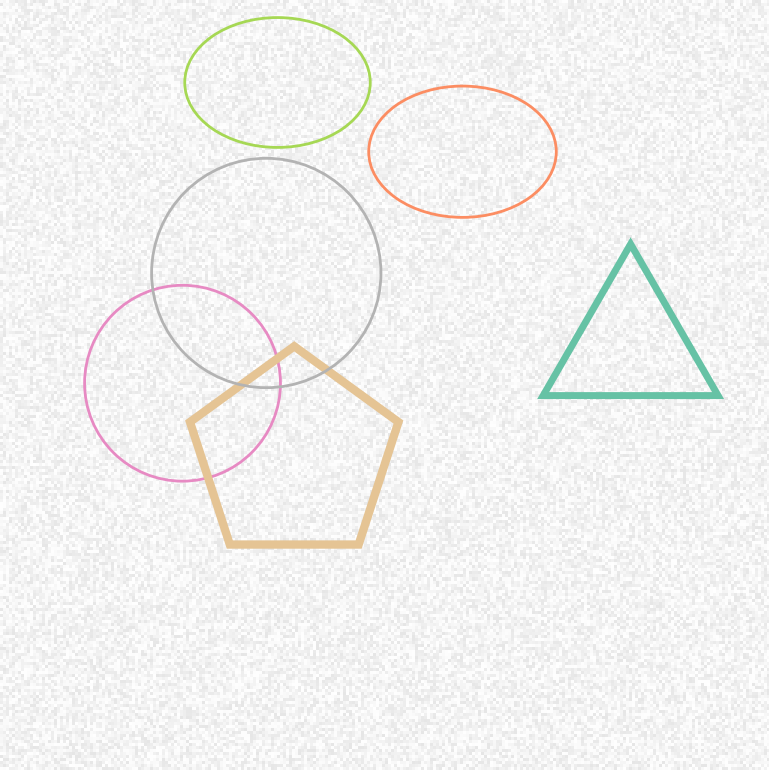[{"shape": "triangle", "thickness": 2.5, "radius": 0.66, "center": [0.819, 0.552]}, {"shape": "oval", "thickness": 1, "radius": 0.61, "center": [0.601, 0.803]}, {"shape": "circle", "thickness": 1, "radius": 0.64, "center": [0.237, 0.502]}, {"shape": "oval", "thickness": 1, "radius": 0.6, "center": [0.36, 0.893]}, {"shape": "pentagon", "thickness": 3, "radius": 0.71, "center": [0.382, 0.408]}, {"shape": "circle", "thickness": 1, "radius": 0.74, "center": [0.346, 0.645]}]